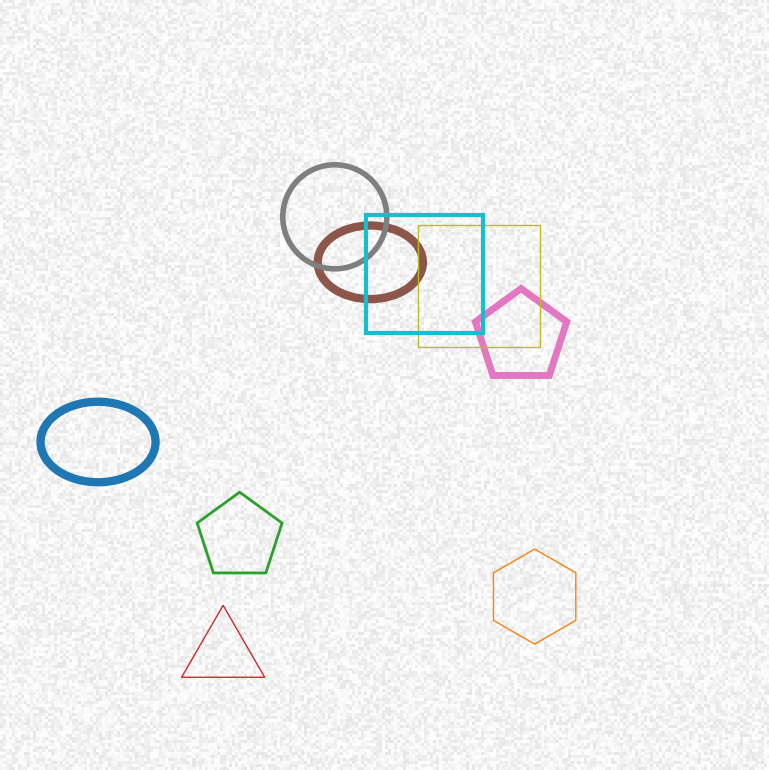[{"shape": "oval", "thickness": 3, "radius": 0.37, "center": [0.127, 0.426]}, {"shape": "hexagon", "thickness": 0.5, "radius": 0.31, "center": [0.694, 0.225]}, {"shape": "pentagon", "thickness": 1, "radius": 0.29, "center": [0.311, 0.303]}, {"shape": "triangle", "thickness": 0.5, "radius": 0.31, "center": [0.29, 0.152]}, {"shape": "oval", "thickness": 3, "radius": 0.34, "center": [0.481, 0.659]}, {"shape": "pentagon", "thickness": 2.5, "radius": 0.31, "center": [0.677, 0.563]}, {"shape": "circle", "thickness": 2, "radius": 0.34, "center": [0.435, 0.718]}, {"shape": "square", "thickness": 0.5, "radius": 0.4, "center": [0.622, 0.629]}, {"shape": "square", "thickness": 1.5, "radius": 0.38, "center": [0.551, 0.644]}]